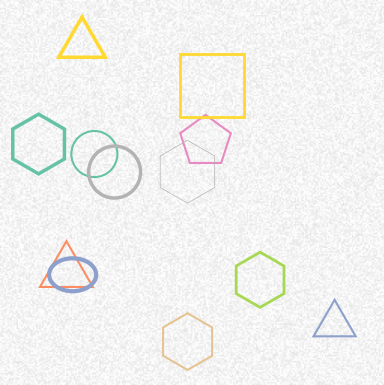[{"shape": "circle", "thickness": 1.5, "radius": 0.3, "center": [0.245, 0.6]}, {"shape": "hexagon", "thickness": 2.5, "radius": 0.39, "center": [0.1, 0.626]}, {"shape": "triangle", "thickness": 1.5, "radius": 0.4, "center": [0.173, 0.294]}, {"shape": "triangle", "thickness": 1.5, "radius": 0.32, "center": [0.869, 0.158]}, {"shape": "oval", "thickness": 3, "radius": 0.31, "center": [0.189, 0.286]}, {"shape": "pentagon", "thickness": 1.5, "radius": 0.35, "center": [0.534, 0.633]}, {"shape": "hexagon", "thickness": 2, "radius": 0.36, "center": [0.676, 0.273]}, {"shape": "triangle", "thickness": 2.5, "radius": 0.35, "center": [0.213, 0.886]}, {"shape": "square", "thickness": 2, "radius": 0.41, "center": [0.551, 0.778]}, {"shape": "hexagon", "thickness": 1.5, "radius": 0.37, "center": [0.487, 0.113]}, {"shape": "hexagon", "thickness": 0.5, "radius": 0.41, "center": [0.487, 0.554]}, {"shape": "circle", "thickness": 2.5, "radius": 0.34, "center": [0.298, 0.553]}]